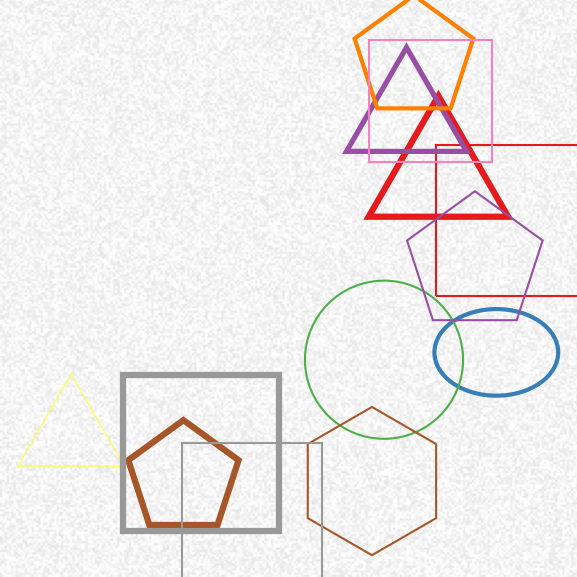[{"shape": "triangle", "thickness": 3, "radius": 0.7, "center": [0.759, 0.694]}, {"shape": "square", "thickness": 1, "radius": 0.65, "center": [0.885, 0.617]}, {"shape": "oval", "thickness": 2, "radius": 0.54, "center": [0.859, 0.389]}, {"shape": "circle", "thickness": 1, "radius": 0.68, "center": [0.665, 0.376]}, {"shape": "pentagon", "thickness": 1, "radius": 0.62, "center": [0.822, 0.545]}, {"shape": "triangle", "thickness": 2.5, "radius": 0.6, "center": [0.704, 0.797]}, {"shape": "pentagon", "thickness": 2, "radius": 0.54, "center": [0.717, 0.899]}, {"shape": "triangle", "thickness": 0.5, "radius": 0.53, "center": [0.123, 0.245]}, {"shape": "pentagon", "thickness": 3, "radius": 0.5, "center": [0.318, 0.171]}, {"shape": "hexagon", "thickness": 1, "radius": 0.64, "center": [0.644, 0.166]}, {"shape": "square", "thickness": 1, "radius": 0.53, "center": [0.745, 0.824]}, {"shape": "square", "thickness": 3, "radius": 0.67, "center": [0.348, 0.215]}, {"shape": "square", "thickness": 1, "radius": 0.61, "center": [0.436, 0.11]}]